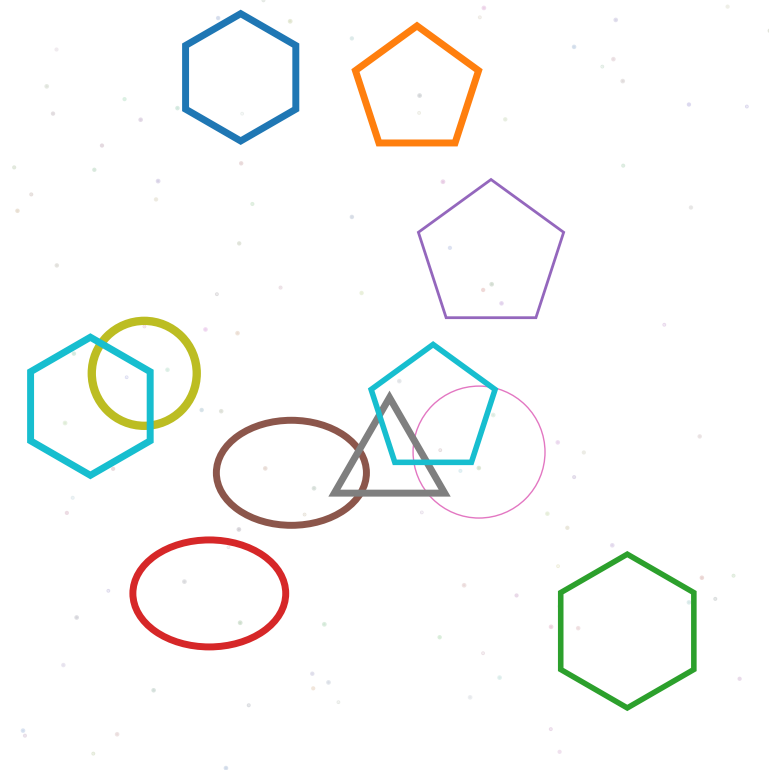[{"shape": "hexagon", "thickness": 2.5, "radius": 0.41, "center": [0.313, 0.9]}, {"shape": "pentagon", "thickness": 2.5, "radius": 0.42, "center": [0.542, 0.882]}, {"shape": "hexagon", "thickness": 2, "radius": 0.5, "center": [0.815, 0.18]}, {"shape": "oval", "thickness": 2.5, "radius": 0.5, "center": [0.272, 0.229]}, {"shape": "pentagon", "thickness": 1, "radius": 0.5, "center": [0.638, 0.668]}, {"shape": "oval", "thickness": 2.5, "radius": 0.49, "center": [0.378, 0.386]}, {"shape": "circle", "thickness": 0.5, "radius": 0.43, "center": [0.622, 0.413]}, {"shape": "triangle", "thickness": 2.5, "radius": 0.41, "center": [0.506, 0.401]}, {"shape": "circle", "thickness": 3, "radius": 0.34, "center": [0.187, 0.515]}, {"shape": "pentagon", "thickness": 2, "radius": 0.42, "center": [0.562, 0.468]}, {"shape": "hexagon", "thickness": 2.5, "radius": 0.45, "center": [0.117, 0.472]}]